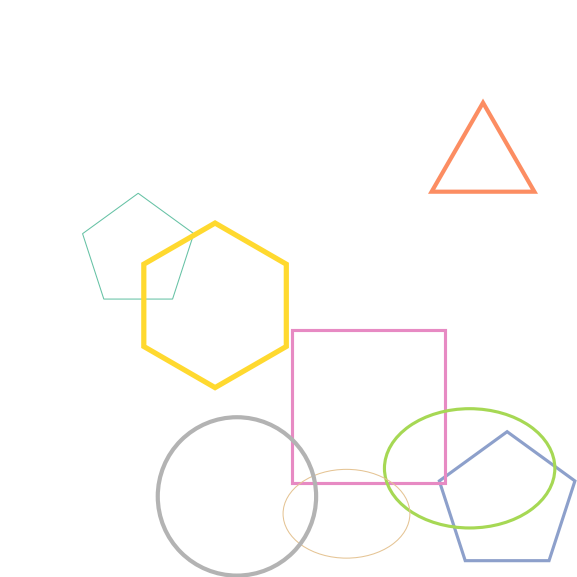[{"shape": "pentagon", "thickness": 0.5, "radius": 0.51, "center": [0.239, 0.563]}, {"shape": "triangle", "thickness": 2, "radius": 0.51, "center": [0.836, 0.719]}, {"shape": "pentagon", "thickness": 1.5, "radius": 0.62, "center": [0.878, 0.128]}, {"shape": "square", "thickness": 1.5, "radius": 0.66, "center": [0.638, 0.296]}, {"shape": "oval", "thickness": 1.5, "radius": 0.74, "center": [0.813, 0.188]}, {"shape": "hexagon", "thickness": 2.5, "radius": 0.71, "center": [0.372, 0.47]}, {"shape": "oval", "thickness": 0.5, "radius": 0.55, "center": [0.6, 0.11]}, {"shape": "circle", "thickness": 2, "radius": 0.69, "center": [0.41, 0.14]}]